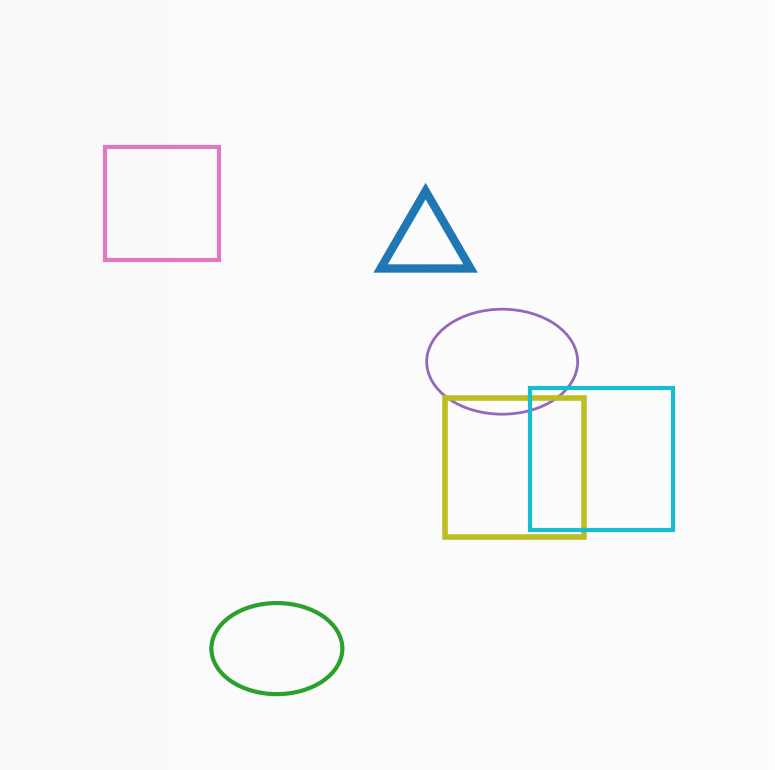[{"shape": "triangle", "thickness": 3, "radius": 0.34, "center": [0.549, 0.685]}, {"shape": "oval", "thickness": 1.5, "radius": 0.42, "center": [0.357, 0.158]}, {"shape": "oval", "thickness": 1, "radius": 0.49, "center": [0.648, 0.53]}, {"shape": "square", "thickness": 1.5, "radius": 0.37, "center": [0.209, 0.736]}, {"shape": "square", "thickness": 2, "radius": 0.45, "center": [0.664, 0.393]}, {"shape": "square", "thickness": 1.5, "radius": 0.46, "center": [0.776, 0.404]}]